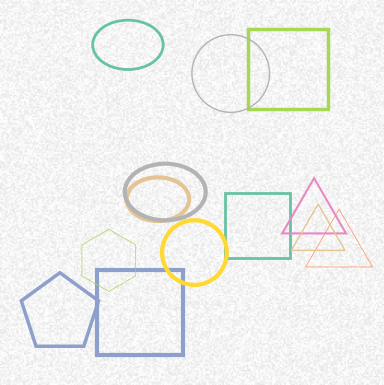[{"shape": "square", "thickness": 2, "radius": 0.43, "center": [0.668, 0.415]}, {"shape": "oval", "thickness": 2, "radius": 0.46, "center": [0.332, 0.884]}, {"shape": "triangle", "thickness": 0.5, "radius": 0.5, "center": [0.881, 0.357]}, {"shape": "pentagon", "thickness": 2.5, "radius": 0.53, "center": [0.156, 0.186]}, {"shape": "square", "thickness": 3, "radius": 0.55, "center": [0.363, 0.188]}, {"shape": "triangle", "thickness": 1.5, "radius": 0.48, "center": [0.816, 0.442]}, {"shape": "square", "thickness": 2.5, "radius": 0.52, "center": [0.747, 0.821]}, {"shape": "hexagon", "thickness": 0.5, "radius": 0.4, "center": [0.283, 0.324]}, {"shape": "circle", "thickness": 3, "radius": 0.42, "center": [0.505, 0.344]}, {"shape": "triangle", "thickness": 1, "radius": 0.4, "center": [0.826, 0.39]}, {"shape": "oval", "thickness": 3, "radius": 0.41, "center": [0.41, 0.483]}, {"shape": "circle", "thickness": 1, "radius": 0.5, "center": [0.599, 0.809]}, {"shape": "oval", "thickness": 3, "radius": 0.53, "center": [0.429, 0.501]}]